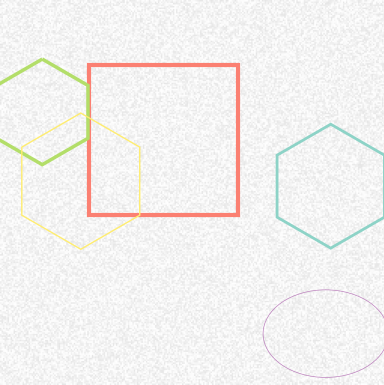[{"shape": "hexagon", "thickness": 2, "radius": 0.8, "center": [0.859, 0.516]}, {"shape": "square", "thickness": 3, "radius": 0.97, "center": [0.425, 0.636]}, {"shape": "hexagon", "thickness": 2.5, "radius": 0.69, "center": [0.11, 0.709]}, {"shape": "oval", "thickness": 0.5, "radius": 0.81, "center": [0.846, 0.133]}, {"shape": "hexagon", "thickness": 1, "radius": 0.88, "center": [0.21, 0.529]}]